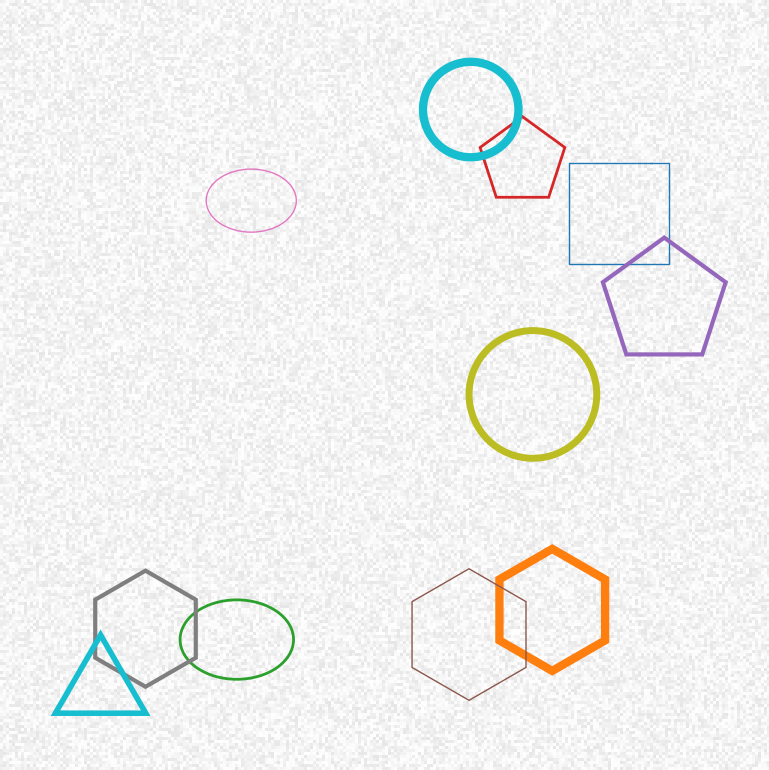[{"shape": "square", "thickness": 0.5, "radius": 0.33, "center": [0.804, 0.723]}, {"shape": "hexagon", "thickness": 3, "radius": 0.4, "center": [0.717, 0.208]}, {"shape": "oval", "thickness": 1, "radius": 0.37, "center": [0.308, 0.169]}, {"shape": "pentagon", "thickness": 1, "radius": 0.29, "center": [0.679, 0.791]}, {"shape": "pentagon", "thickness": 1.5, "radius": 0.42, "center": [0.863, 0.608]}, {"shape": "hexagon", "thickness": 0.5, "radius": 0.43, "center": [0.609, 0.176]}, {"shape": "oval", "thickness": 0.5, "radius": 0.29, "center": [0.326, 0.739]}, {"shape": "hexagon", "thickness": 1.5, "radius": 0.38, "center": [0.189, 0.184]}, {"shape": "circle", "thickness": 2.5, "radius": 0.41, "center": [0.692, 0.488]}, {"shape": "triangle", "thickness": 2, "radius": 0.34, "center": [0.131, 0.108]}, {"shape": "circle", "thickness": 3, "radius": 0.31, "center": [0.611, 0.858]}]